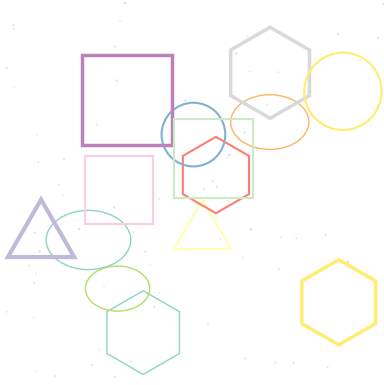[{"shape": "oval", "thickness": 1, "radius": 0.55, "center": [0.23, 0.377]}, {"shape": "hexagon", "thickness": 1, "radius": 0.54, "center": [0.372, 0.136]}, {"shape": "triangle", "thickness": 1.5, "radius": 0.43, "center": [0.526, 0.396]}, {"shape": "triangle", "thickness": 3, "radius": 0.5, "center": [0.107, 0.382]}, {"shape": "hexagon", "thickness": 1.5, "radius": 0.5, "center": [0.561, 0.545]}, {"shape": "circle", "thickness": 1.5, "radius": 0.41, "center": [0.502, 0.65]}, {"shape": "oval", "thickness": 1, "radius": 0.51, "center": [0.701, 0.683]}, {"shape": "oval", "thickness": 1, "radius": 0.42, "center": [0.305, 0.25]}, {"shape": "square", "thickness": 1.5, "radius": 0.44, "center": [0.309, 0.506]}, {"shape": "hexagon", "thickness": 2.5, "radius": 0.59, "center": [0.702, 0.811]}, {"shape": "square", "thickness": 2.5, "radius": 0.59, "center": [0.329, 0.74]}, {"shape": "square", "thickness": 1.5, "radius": 0.51, "center": [0.555, 0.588]}, {"shape": "hexagon", "thickness": 2.5, "radius": 0.55, "center": [0.88, 0.215]}, {"shape": "circle", "thickness": 1.5, "radius": 0.5, "center": [0.891, 0.763]}]